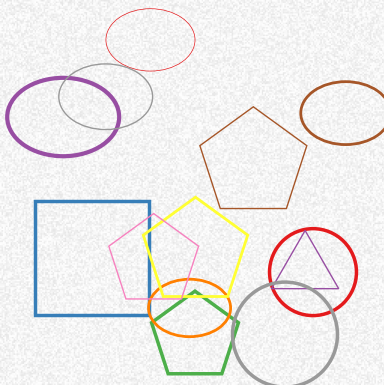[{"shape": "oval", "thickness": 0.5, "radius": 0.58, "center": [0.391, 0.896]}, {"shape": "circle", "thickness": 2.5, "radius": 0.56, "center": [0.813, 0.293]}, {"shape": "square", "thickness": 2.5, "radius": 0.74, "center": [0.239, 0.329]}, {"shape": "pentagon", "thickness": 2.5, "radius": 0.59, "center": [0.506, 0.125]}, {"shape": "triangle", "thickness": 1, "radius": 0.5, "center": [0.793, 0.301]}, {"shape": "oval", "thickness": 3, "radius": 0.73, "center": [0.164, 0.696]}, {"shape": "oval", "thickness": 2, "radius": 0.53, "center": [0.492, 0.2]}, {"shape": "pentagon", "thickness": 2, "radius": 0.71, "center": [0.508, 0.345]}, {"shape": "oval", "thickness": 2, "radius": 0.58, "center": [0.898, 0.706]}, {"shape": "pentagon", "thickness": 1, "radius": 0.73, "center": [0.658, 0.576]}, {"shape": "pentagon", "thickness": 1, "radius": 0.61, "center": [0.399, 0.323]}, {"shape": "circle", "thickness": 2.5, "radius": 0.68, "center": [0.74, 0.131]}, {"shape": "oval", "thickness": 1, "radius": 0.61, "center": [0.275, 0.749]}]